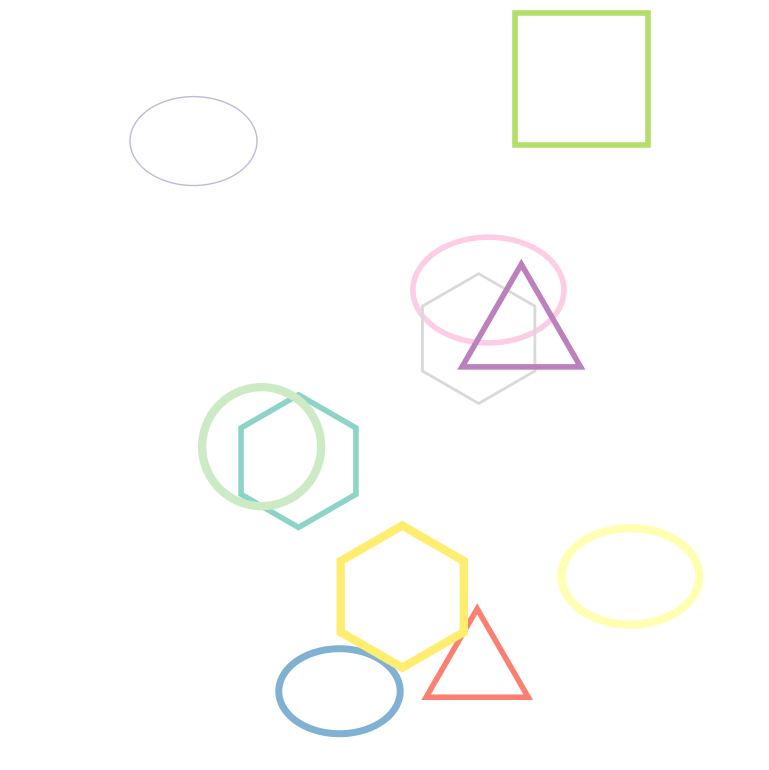[{"shape": "hexagon", "thickness": 2, "radius": 0.43, "center": [0.388, 0.401]}, {"shape": "oval", "thickness": 3, "radius": 0.45, "center": [0.819, 0.251]}, {"shape": "oval", "thickness": 0.5, "radius": 0.41, "center": [0.251, 0.817]}, {"shape": "triangle", "thickness": 2, "radius": 0.38, "center": [0.62, 0.133]}, {"shape": "oval", "thickness": 2.5, "radius": 0.39, "center": [0.441, 0.102]}, {"shape": "square", "thickness": 2, "radius": 0.43, "center": [0.755, 0.897]}, {"shape": "oval", "thickness": 2, "radius": 0.49, "center": [0.634, 0.623]}, {"shape": "hexagon", "thickness": 1, "radius": 0.42, "center": [0.622, 0.56]}, {"shape": "triangle", "thickness": 2, "radius": 0.44, "center": [0.677, 0.568]}, {"shape": "circle", "thickness": 3, "radius": 0.39, "center": [0.34, 0.42]}, {"shape": "hexagon", "thickness": 3, "radius": 0.46, "center": [0.522, 0.225]}]